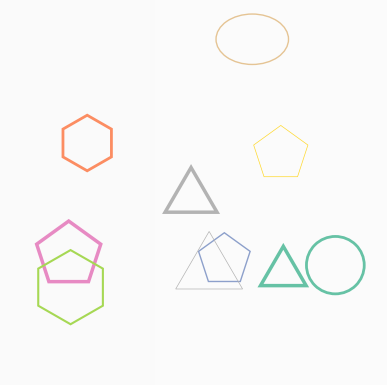[{"shape": "circle", "thickness": 2, "radius": 0.37, "center": [0.865, 0.311]}, {"shape": "triangle", "thickness": 2.5, "radius": 0.34, "center": [0.731, 0.292]}, {"shape": "hexagon", "thickness": 2, "radius": 0.36, "center": [0.225, 0.629]}, {"shape": "pentagon", "thickness": 1, "radius": 0.35, "center": [0.579, 0.325]}, {"shape": "pentagon", "thickness": 2.5, "radius": 0.43, "center": [0.177, 0.339]}, {"shape": "hexagon", "thickness": 1.5, "radius": 0.48, "center": [0.182, 0.254]}, {"shape": "pentagon", "thickness": 0.5, "radius": 0.37, "center": [0.725, 0.601]}, {"shape": "oval", "thickness": 1, "radius": 0.47, "center": [0.651, 0.898]}, {"shape": "triangle", "thickness": 2.5, "radius": 0.39, "center": [0.493, 0.488]}, {"shape": "triangle", "thickness": 0.5, "radius": 0.5, "center": [0.54, 0.299]}]